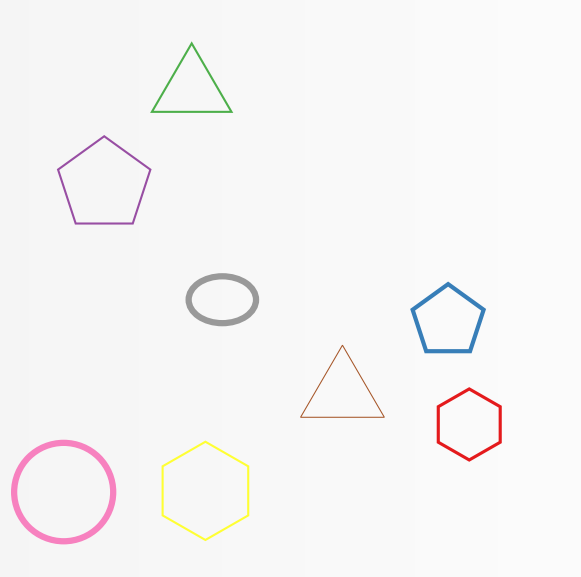[{"shape": "hexagon", "thickness": 1.5, "radius": 0.31, "center": [0.807, 0.264]}, {"shape": "pentagon", "thickness": 2, "radius": 0.32, "center": [0.771, 0.443]}, {"shape": "triangle", "thickness": 1, "radius": 0.4, "center": [0.33, 0.845]}, {"shape": "pentagon", "thickness": 1, "radius": 0.42, "center": [0.179, 0.68]}, {"shape": "hexagon", "thickness": 1, "radius": 0.43, "center": [0.353, 0.149]}, {"shape": "triangle", "thickness": 0.5, "radius": 0.42, "center": [0.589, 0.318]}, {"shape": "circle", "thickness": 3, "radius": 0.43, "center": [0.11, 0.147]}, {"shape": "oval", "thickness": 3, "radius": 0.29, "center": [0.383, 0.48]}]